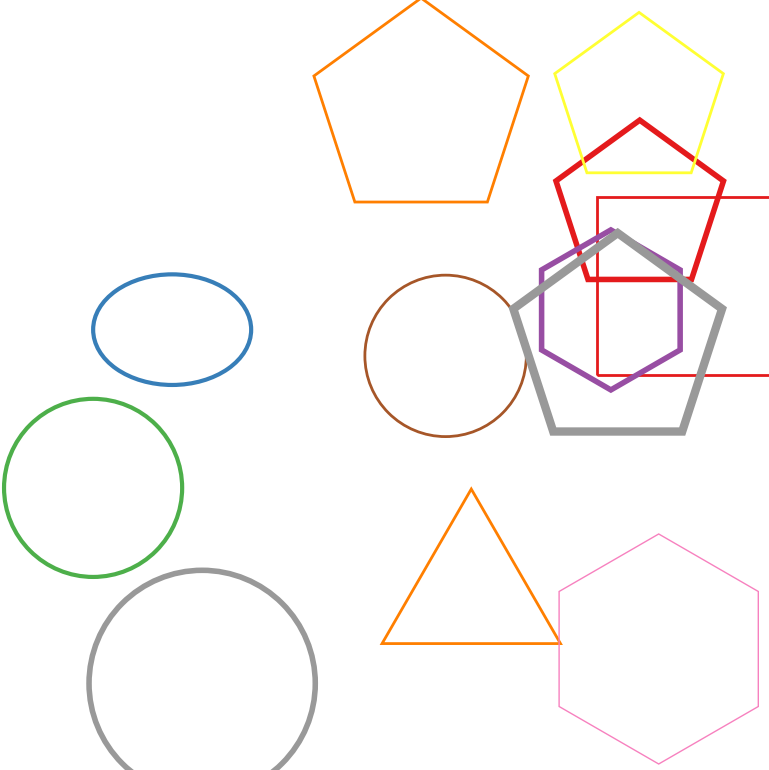[{"shape": "square", "thickness": 1, "radius": 0.58, "center": [0.892, 0.628]}, {"shape": "pentagon", "thickness": 2, "radius": 0.57, "center": [0.831, 0.73]}, {"shape": "oval", "thickness": 1.5, "radius": 0.51, "center": [0.224, 0.572]}, {"shape": "circle", "thickness": 1.5, "radius": 0.58, "center": [0.121, 0.366]}, {"shape": "hexagon", "thickness": 2, "radius": 0.52, "center": [0.793, 0.597]}, {"shape": "triangle", "thickness": 1, "radius": 0.67, "center": [0.612, 0.231]}, {"shape": "pentagon", "thickness": 1, "radius": 0.73, "center": [0.547, 0.856]}, {"shape": "pentagon", "thickness": 1, "radius": 0.58, "center": [0.83, 0.869]}, {"shape": "circle", "thickness": 1, "radius": 0.52, "center": [0.579, 0.538]}, {"shape": "hexagon", "thickness": 0.5, "radius": 0.75, "center": [0.855, 0.157]}, {"shape": "pentagon", "thickness": 3, "radius": 0.71, "center": [0.802, 0.555]}, {"shape": "circle", "thickness": 2, "radius": 0.73, "center": [0.263, 0.112]}]